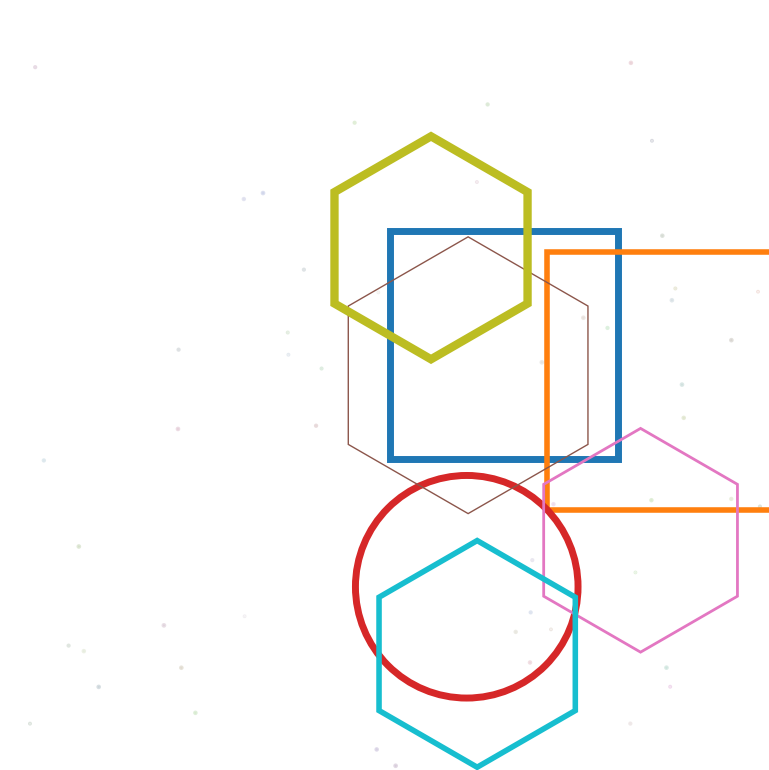[{"shape": "square", "thickness": 2.5, "radius": 0.74, "center": [0.654, 0.552]}, {"shape": "square", "thickness": 2, "radius": 0.84, "center": [0.877, 0.506]}, {"shape": "circle", "thickness": 2.5, "radius": 0.72, "center": [0.606, 0.238]}, {"shape": "hexagon", "thickness": 0.5, "radius": 0.9, "center": [0.608, 0.513]}, {"shape": "hexagon", "thickness": 1, "radius": 0.73, "center": [0.832, 0.298]}, {"shape": "hexagon", "thickness": 3, "radius": 0.72, "center": [0.56, 0.678]}, {"shape": "hexagon", "thickness": 2, "radius": 0.74, "center": [0.62, 0.151]}]